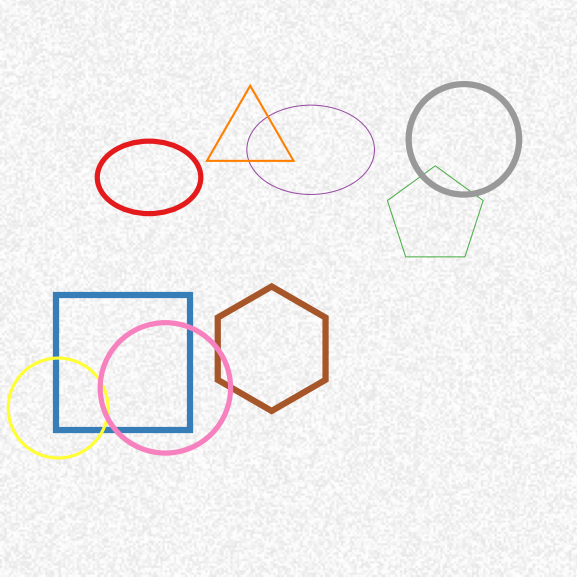[{"shape": "oval", "thickness": 2.5, "radius": 0.45, "center": [0.258, 0.692]}, {"shape": "square", "thickness": 3, "radius": 0.58, "center": [0.213, 0.372]}, {"shape": "pentagon", "thickness": 0.5, "radius": 0.44, "center": [0.754, 0.625]}, {"shape": "oval", "thickness": 0.5, "radius": 0.55, "center": [0.538, 0.74]}, {"shape": "triangle", "thickness": 1, "radius": 0.43, "center": [0.433, 0.764]}, {"shape": "circle", "thickness": 1.5, "radius": 0.43, "center": [0.101, 0.293]}, {"shape": "hexagon", "thickness": 3, "radius": 0.54, "center": [0.47, 0.395]}, {"shape": "circle", "thickness": 2.5, "radius": 0.56, "center": [0.286, 0.327]}, {"shape": "circle", "thickness": 3, "radius": 0.48, "center": [0.803, 0.758]}]